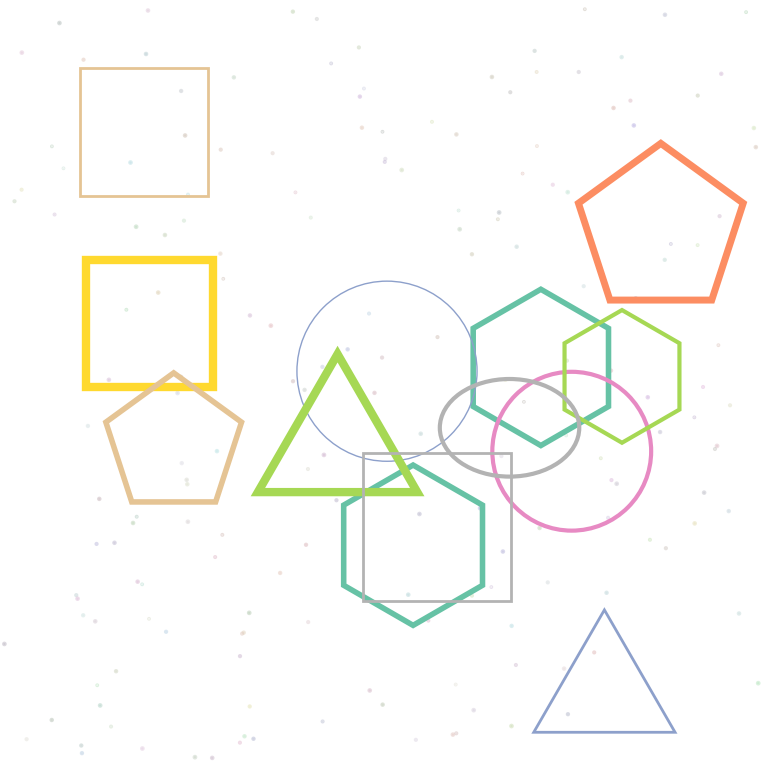[{"shape": "hexagon", "thickness": 2, "radius": 0.52, "center": [0.536, 0.292]}, {"shape": "hexagon", "thickness": 2, "radius": 0.51, "center": [0.702, 0.523]}, {"shape": "pentagon", "thickness": 2.5, "radius": 0.56, "center": [0.858, 0.701]}, {"shape": "triangle", "thickness": 1, "radius": 0.53, "center": [0.785, 0.102]}, {"shape": "circle", "thickness": 0.5, "radius": 0.58, "center": [0.503, 0.518]}, {"shape": "circle", "thickness": 1.5, "radius": 0.52, "center": [0.743, 0.414]}, {"shape": "hexagon", "thickness": 1.5, "radius": 0.43, "center": [0.808, 0.511]}, {"shape": "triangle", "thickness": 3, "radius": 0.6, "center": [0.438, 0.421]}, {"shape": "square", "thickness": 3, "radius": 0.41, "center": [0.194, 0.58]}, {"shape": "pentagon", "thickness": 2, "radius": 0.46, "center": [0.226, 0.423]}, {"shape": "square", "thickness": 1, "radius": 0.42, "center": [0.188, 0.828]}, {"shape": "square", "thickness": 1, "radius": 0.48, "center": [0.568, 0.316]}, {"shape": "oval", "thickness": 1.5, "radius": 0.45, "center": [0.662, 0.444]}]